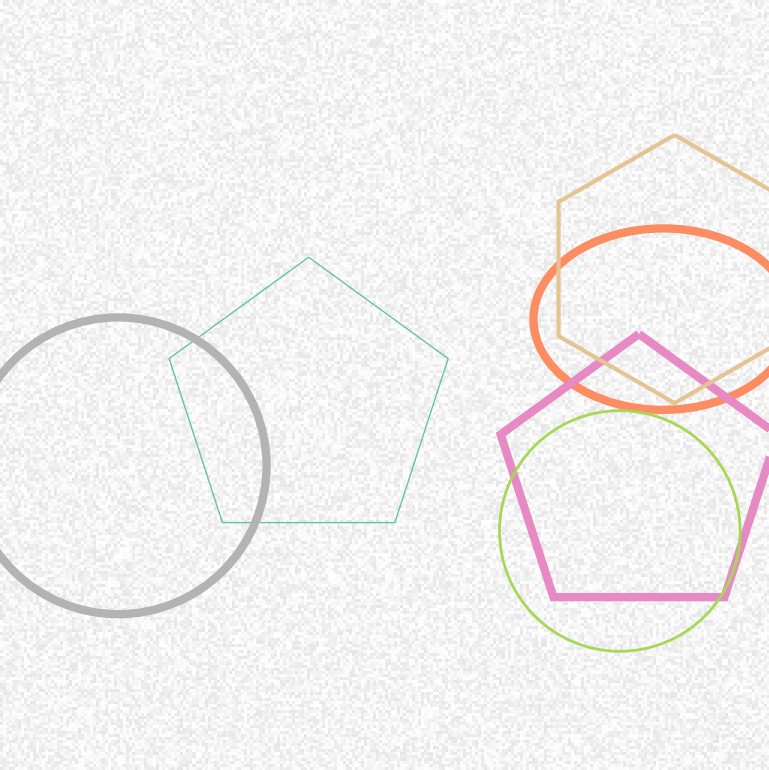[{"shape": "pentagon", "thickness": 0.5, "radius": 0.95, "center": [0.401, 0.475]}, {"shape": "oval", "thickness": 3, "radius": 0.84, "center": [0.861, 0.586]}, {"shape": "pentagon", "thickness": 3, "radius": 0.94, "center": [0.83, 0.377]}, {"shape": "circle", "thickness": 1, "radius": 0.78, "center": [0.805, 0.31]}, {"shape": "hexagon", "thickness": 1.5, "radius": 0.87, "center": [0.876, 0.651]}, {"shape": "circle", "thickness": 3, "radius": 0.96, "center": [0.153, 0.395]}]